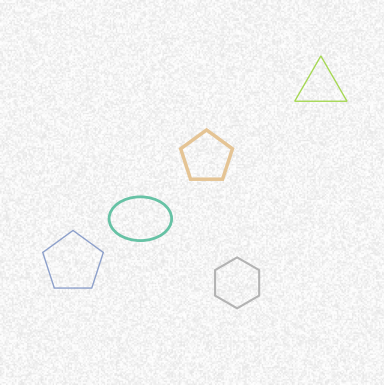[{"shape": "oval", "thickness": 2, "radius": 0.41, "center": [0.365, 0.432]}, {"shape": "pentagon", "thickness": 1, "radius": 0.41, "center": [0.19, 0.319]}, {"shape": "triangle", "thickness": 1, "radius": 0.39, "center": [0.833, 0.776]}, {"shape": "pentagon", "thickness": 2.5, "radius": 0.35, "center": [0.537, 0.592]}, {"shape": "hexagon", "thickness": 1.5, "radius": 0.33, "center": [0.616, 0.265]}]